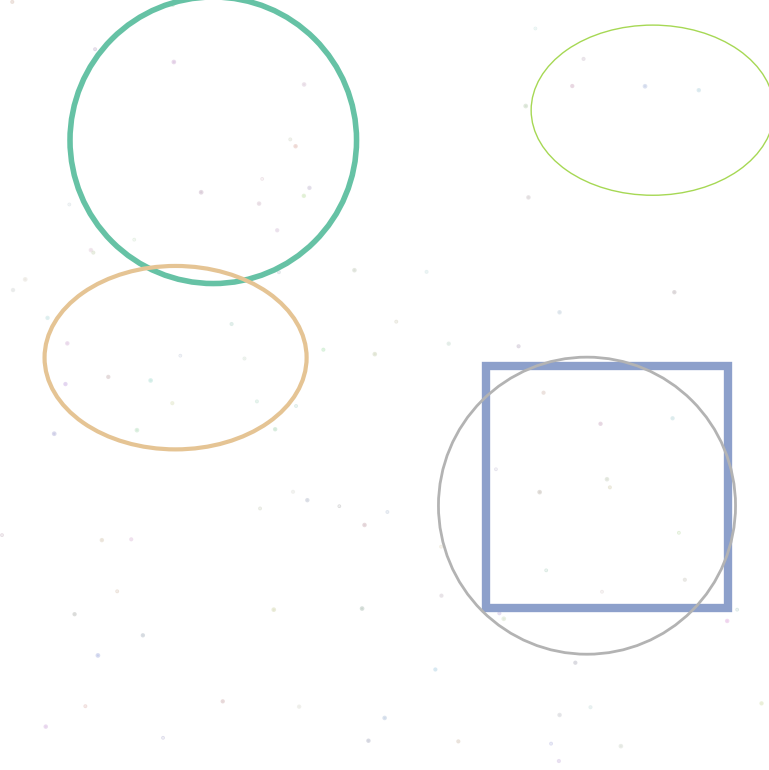[{"shape": "circle", "thickness": 2, "radius": 0.93, "center": [0.277, 0.818]}, {"shape": "square", "thickness": 3, "radius": 0.79, "center": [0.788, 0.367]}, {"shape": "oval", "thickness": 0.5, "radius": 0.79, "center": [0.848, 0.857]}, {"shape": "oval", "thickness": 1.5, "radius": 0.85, "center": [0.228, 0.535]}, {"shape": "circle", "thickness": 1, "radius": 0.96, "center": [0.762, 0.343]}]